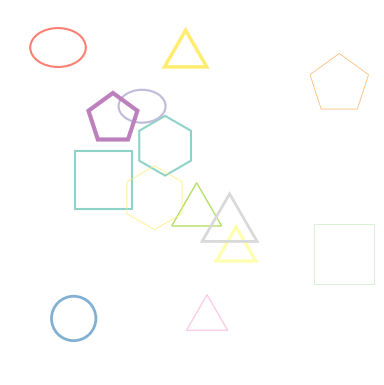[{"shape": "square", "thickness": 1.5, "radius": 0.37, "center": [0.269, 0.532]}, {"shape": "hexagon", "thickness": 1.5, "radius": 0.39, "center": [0.429, 0.621]}, {"shape": "triangle", "thickness": 2.5, "radius": 0.3, "center": [0.613, 0.352]}, {"shape": "oval", "thickness": 1.5, "radius": 0.31, "center": [0.369, 0.724]}, {"shape": "oval", "thickness": 1.5, "radius": 0.36, "center": [0.151, 0.877]}, {"shape": "circle", "thickness": 2, "radius": 0.29, "center": [0.191, 0.173]}, {"shape": "pentagon", "thickness": 0.5, "radius": 0.4, "center": [0.881, 0.781]}, {"shape": "triangle", "thickness": 1, "radius": 0.37, "center": [0.511, 0.451]}, {"shape": "triangle", "thickness": 1, "radius": 0.31, "center": [0.538, 0.173]}, {"shape": "triangle", "thickness": 2, "radius": 0.41, "center": [0.596, 0.414]}, {"shape": "pentagon", "thickness": 3, "radius": 0.33, "center": [0.293, 0.692]}, {"shape": "square", "thickness": 0.5, "radius": 0.39, "center": [0.893, 0.34]}, {"shape": "triangle", "thickness": 2.5, "radius": 0.32, "center": [0.482, 0.858]}, {"shape": "hexagon", "thickness": 0.5, "radius": 0.41, "center": [0.401, 0.486]}]